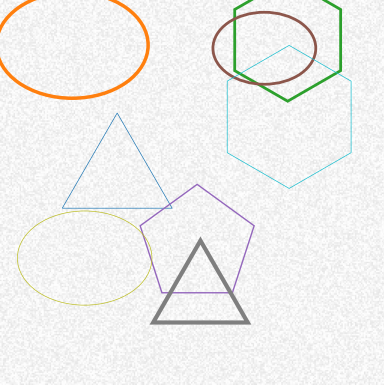[{"shape": "triangle", "thickness": 0.5, "radius": 0.82, "center": [0.304, 0.542]}, {"shape": "oval", "thickness": 2.5, "radius": 0.99, "center": [0.188, 0.883]}, {"shape": "hexagon", "thickness": 2, "radius": 0.79, "center": [0.747, 0.896]}, {"shape": "pentagon", "thickness": 1, "radius": 0.78, "center": [0.512, 0.365]}, {"shape": "oval", "thickness": 2, "radius": 0.67, "center": [0.687, 0.875]}, {"shape": "triangle", "thickness": 3, "radius": 0.71, "center": [0.521, 0.233]}, {"shape": "oval", "thickness": 0.5, "radius": 0.87, "center": [0.22, 0.33]}, {"shape": "hexagon", "thickness": 0.5, "radius": 0.93, "center": [0.751, 0.696]}]